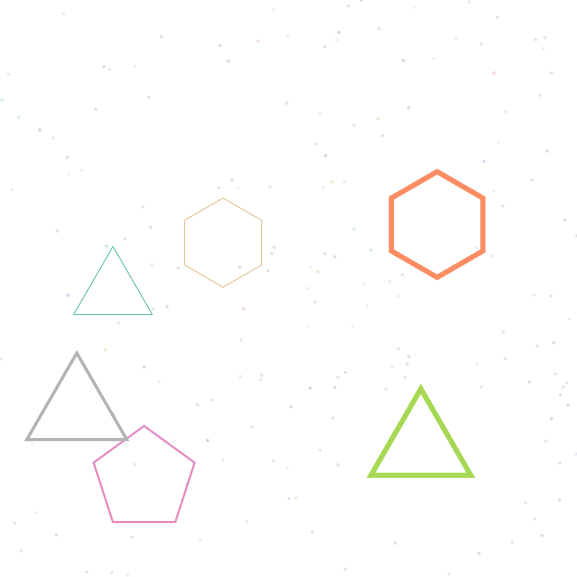[{"shape": "triangle", "thickness": 0.5, "radius": 0.39, "center": [0.196, 0.494]}, {"shape": "hexagon", "thickness": 2.5, "radius": 0.46, "center": [0.757, 0.61]}, {"shape": "pentagon", "thickness": 1, "radius": 0.46, "center": [0.25, 0.17]}, {"shape": "triangle", "thickness": 2.5, "radius": 0.5, "center": [0.729, 0.226]}, {"shape": "hexagon", "thickness": 0.5, "radius": 0.39, "center": [0.386, 0.579]}, {"shape": "triangle", "thickness": 1.5, "radius": 0.5, "center": [0.133, 0.288]}]